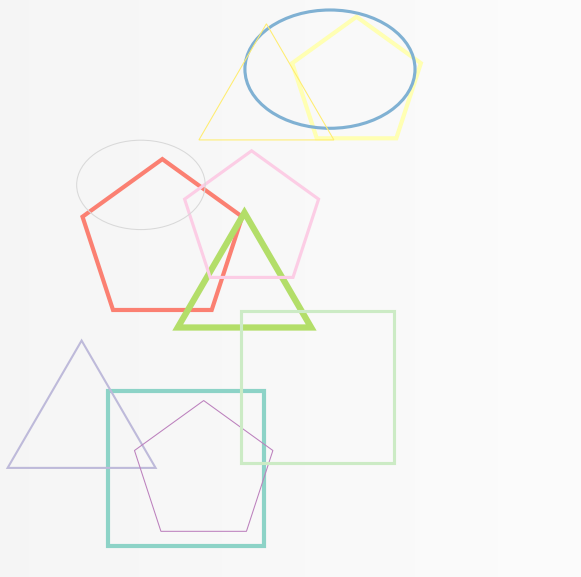[{"shape": "square", "thickness": 2, "radius": 0.67, "center": [0.319, 0.188]}, {"shape": "pentagon", "thickness": 2, "radius": 0.58, "center": [0.613, 0.854]}, {"shape": "triangle", "thickness": 1, "radius": 0.73, "center": [0.14, 0.262]}, {"shape": "pentagon", "thickness": 2, "radius": 0.72, "center": [0.279, 0.579]}, {"shape": "oval", "thickness": 1.5, "radius": 0.73, "center": [0.568, 0.879]}, {"shape": "triangle", "thickness": 3, "radius": 0.66, "center": [0.421, 0.498]}, {"shape": "pentagon", "thickness": 1.5, "radius": 0.61, "center": [0.433, 0.617]}, {"shape": "oval", "thickness": 0.5, "radius": 0.55, "center": [0.242, 0.679]}, {"shape": "pentagon", "thickness": 0.5, "radius": 0.63, "center": [0.35, 0.18]}, {"shape": "square", "thickness": 1.5, "radius": 0.66, "center": [0.546, 0.329]}, {"shape": "triangle", "thickness": 0.5, "radius": 0.67, "center": [0.458, 0.824]}]